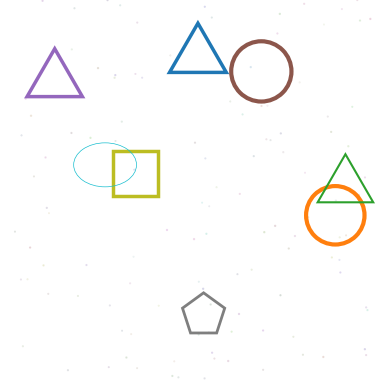[{"shape": "triangle", "thickness": 2.5, "radius": 0.43, "center": [0.514, 0.854]}, {"shape": "circle", "thickness": 3, "radius": 0.38, "center": [0.871, 0.441]}, {"shape": "triangle", "thickness": 1.5, "radius": 0.42, "center": [0.897, 0.516]}, {"shape": "triangle", "thickness": 2.5, "radius": 0.41, "center": [0.142, 0.791]}, {"shape": "circle", "thickness": 3, "radius": 0.39, "center": [0.679, 0.815]}, {"shape": "pentagon", "thickness": 2, "radius": 0.29, "center": [0.529, 0.182]}, {"shape": "square", "thickness": 2.5, "radius": 0.3, "center": [0.351, 0.55]}, {"shape": "oval", "thickness": 0.5, "radius": 0.41, "center": [0.273, 0.572]}]